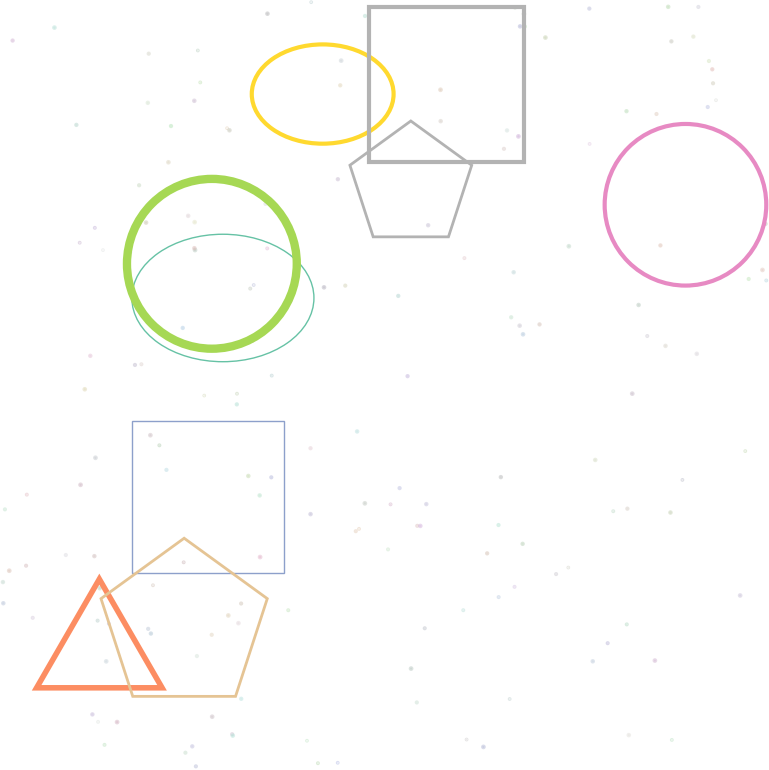[{"shape": "oval", "thickness": 0.5, "radius": 0.59, "center": [0.289, 0.613]}, {"shape": "triangle", "thickness": 2, "radius": 0.47, "center": [0.129, 0.154]}, {"shape": "square", "thickness": 0.5, "radius": 0.5, "center": [0.27, 0.354]}, {"shape": "circle", "thickness": 1.5, "radius": 0.52, "center": [0.89, 0.734]}, {"shape": "circle", "thickness": 3, "radius": 0.55, "center": [0.275, 0.657]}, {"shape": "oval", "thickness": 1.5, "radius": 0.46, "center": [0.419, 0.878]}, {"shape": "pentagon", "thickness": 1, "radius": 0.57, "center": [0.239, 0.187]}, {"shape": "pentagon", "thickness": 1, "radius": 0.42, "center": [0.534, 0.76]}, {"shape": "square", "thickness": 1.5, "radius": 0.5, "center": [0.58, 0.89]}]